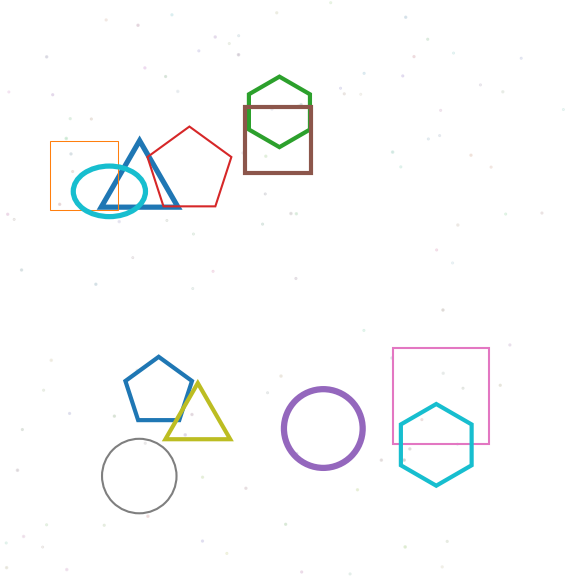[{"shape": "pentagon", "thickness": 2, "radius": 0.3, "center": [0.275, 0.321]}, {"shape": "triangle", "thickness": 2.5, "radius": 0.38, "center": [0.242, 0.679]}, {"shape": "square", "thickness": 0.5, "radius": 0.3, "center": [0.145, 0.695]}, {"shape": "hexagon", "thickness": 2, "radius": 0.31, "center": [0.484, 0.805]}, {"shape": "pentagon", "thickness": 1, "radius": 0.38, "center": [0.328, 0.704]}, {"shape": "circle", "thickness": 3, "radius": 0.34, "center": [0.56, 0.257]}, {"shape": "square", "thickness": 2, "radius": 0.29, "center": [0.481, 0.757]}, {"shape": "square", "thickness": 1, "radius": 0.42, "center": [0.763, 0.313]}, {"shape": "circle", "thickness": 1, "radius": 0.32, "center": [0.241, 0.175]}, {"shape": "triangle", "thickness": 2, "radius": 0.32, "center": [0.343, 0.271]}, {"shape": "hexagon", "thickness": 2, "radius": 0.35, "center": [0.755, 0.229]}, {"shape": "oval", "thickness": 2.5, "radius": 0.31, "center": [0.189, 0.668]}]